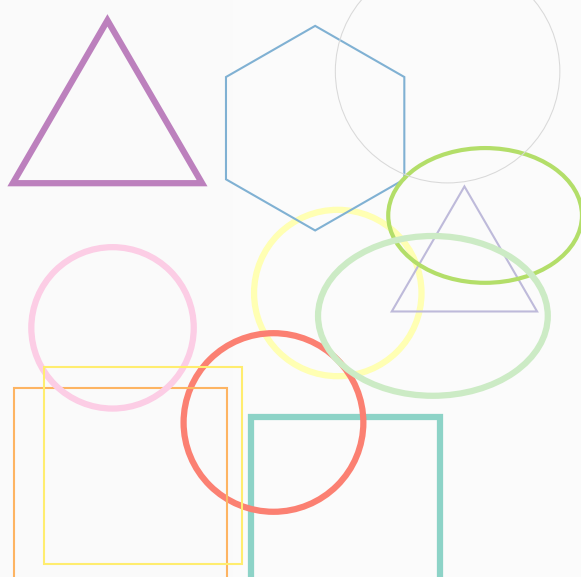[{"shape": "square", "thickness": 3, "radius": 0.81, "center": [0.594, 0.115]}, {"shape": "circle", "thickness": 3, "radius": 0.72, "center": [0.581, 0.492]}, {"shape": "triangle", "thickness": 1, "radius": 0.72, "center": [0.799, 0.532]}, {"shape": "circle", "thickness": 3, "radius": 0.77, "center": [0.47, 0.268]}, {"shape": "hexagon", "thickness": 1, "radius": 0.89, "center": [0.542, 0.777]}, {"shape": "square", "thickness": 1, "radius": 0.92, "center": [0.208, 0.144]}, {"shape": "oval", "thickness": 2, "radius": 0.83, "center": [0.835, 0.626]}, {"shape": "circle", "thickness": 3, "radius": 0.7, "center": [0.194, 0.431]}, {"shape": "circle", "thickness": 0.5, "radius": 0.97, "center": [0.77, 0.876]}, {"shape": "triangle", "thickness": 3, "radius": 0.94, "center": [0.185, 0.776]}, {"shape": "oval", "thickness": 3, "radius": 0.99, "center": [0.745, 0.452]}, {"shape": "square", "thickness": 1, "radius": 0.85, "center": [0.247, 0.192]}]